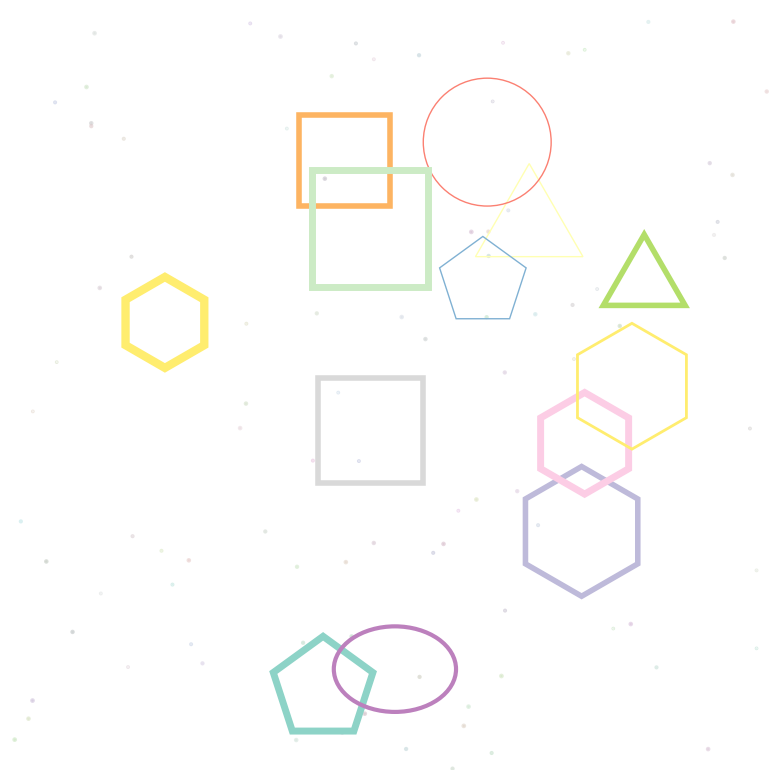[{"shape": "pentagon", "thickness": 2.5, "radius": 0.34, "center": [0.42, 0.106]}, {"shape": "triangle", "thickness": 0.5, "radius": 0.4, "center": [0.687, 0.707]}, {"shape": "hexagon", "thickness": 2, "radius": 0.42, "center": [0.755, 0.31]}, {"shape": "circle", "thickness": 0.5, "radius": 0.42, "center": [0.633, 0.815]}, {"shape": "pentagon", "thickness": 0.5, "radius": 0.3, "center": [0.627, 0.634]}, {"shape": "square", "thickness": 2, "radius": 0.29, "center": [0.447, 0.791]}, {"shape": "triangle", "thickness": 2, "radius": 0.31, "center": [0.837, 0.634]}, {"shape": "hexagon", "thickness": 2.5, "radius": 0.33, "center": [0.759, 0.424]}, {"shape": "square", "thickness": 2, "radius": 0.34, "center": [0.481, 0.441]}, {"shape": "oval", "thickness": 1.5, "radius": 0.4, "center": [0.513, 0.131]}, {"shape": "square", "thickness": 2.5, "radius": 0.38, "center": [0.481, 0.703]}, {"shape": "hexagon", "thickness": 1, "radius": 0.41, "center": [0.821, 0.498]}, {"shape": "hexagon", "thickness": 3, "radius": 0.3, "center": [0.214, 0.581]}]